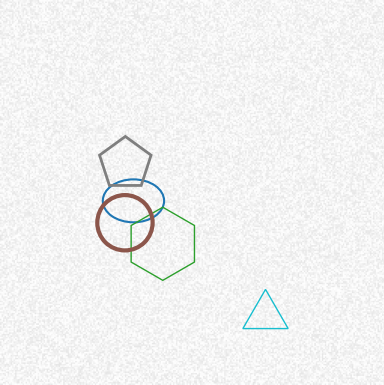[{"shape": "oval", "thickness": 1.5, "radius": 0.4, "center": [0.347, 0.478]}, {"shape": "hexagon", "thickness": 1, "radius": 0.47, "center": [0.423, 0.367]}, {"shape": "circle", "thickness": 3, "radius": 0.36, "center": [0.325, 0.421]}, {"shape": "pentagon", "thickness": 2, "radius": 0.35, "center": [0.326, 0.575]}, {"shape": "triangle", "thickness": 1, "radius": 0.34, "center": [0.69, 0.18]}]